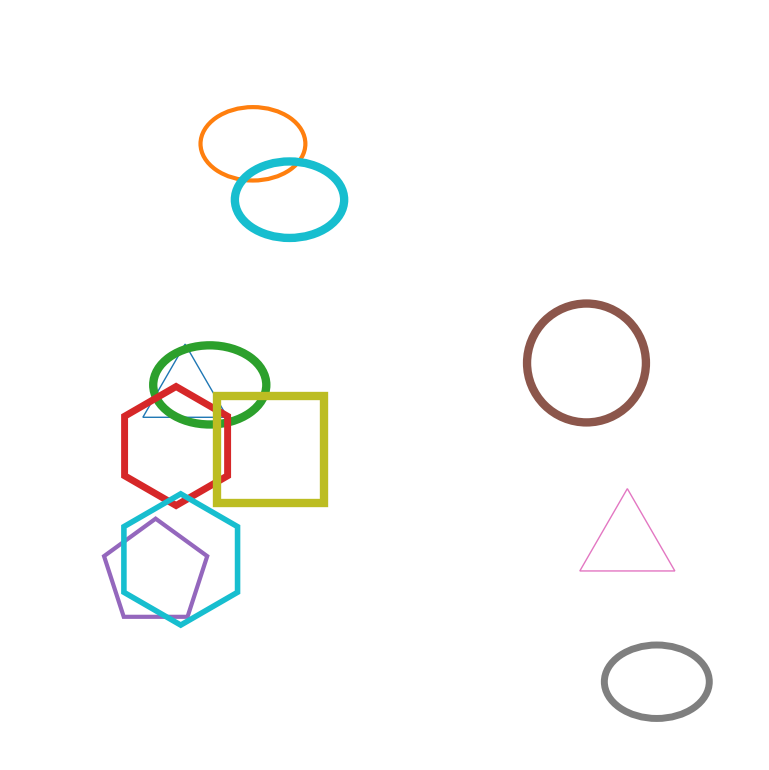[{"shape": "triangle", "thickness": 0.5, "radius": 0.32, "center": [0.24, 0.49]}, {"shape": "oval", "thickness": 1.5, "radius": 0.34, "center": [0.328, 0.813]}, {"shape": "oval", "thickness": 3, "radius": 0.37, "center": [0.272, 0.5]}, {"shape": "hexagon", "thickness": 2.5, "radius": 0.39, "center": [0.229, 0.421]}, {"shape": "pentagon", "thickness": 1.5, "radius": 0.35, "center": [0.202, 0.256]}, {"shape": "circle", "thickness": 3, "radius": 0.39, "center": [0.762, 0.529]}, {"shape": "triangle", "thickness": 0.5, "radius": 0.36, "center": [0.815, 0.294]}, {"shape": "oval", "thickness": 2.5, "radius": 0.34, "center": [0.853, 0.115]}, {"shape": "square", "thickness": 3, "radius": 0.35, "center": [0.352, 0.416]}, {"shape": "oval", "thickness": 3, "radius": 0.35, "center": [0.376, 0.741]}, {"shape": "hexagon", "thickness": 2, "radius": 0.43, "center": [0.235, 0.273]}]